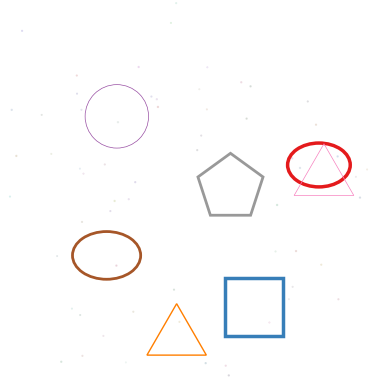[{"shape": "oval", "thickness": 2.5, "radius": 0.41, "center": [0.828, 0.572]}, {"shape": "square", "thickness": 2.5, "radius": 0.38, "center": [0.659, 0.202]}, {"shape": "circle", "thickness": 0.5, "radius": 0.41, "center": [0.304, 0.698]}, {"shape": "triangle", "thickness": 1, "radius": 0.45, "center": [0.459, 0.122]}, {"shape": "oval", "thickness": 2, "radius": 0.44, "center": [0.277, 0.337]}, {"shape": "triangle", "thickness": 0.5, "radius": 0.45, "center": [0.841, 0.537]}, {"shape": "pentagon", "thickness": 2, "radius": 0.44, "center": [0.599, 0.513]}]